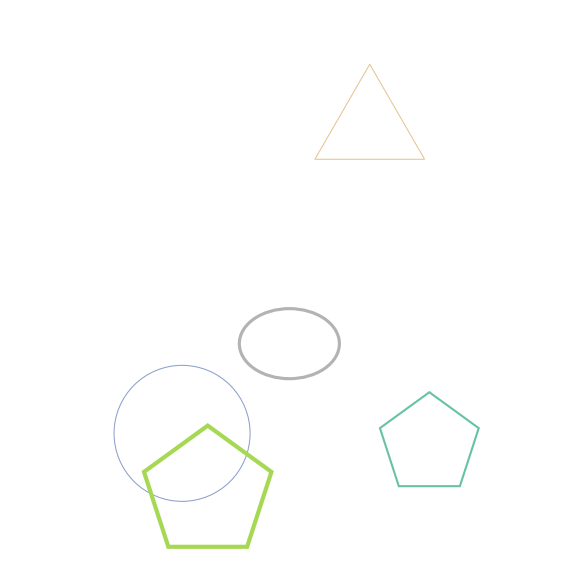[{"shape": "pentagon", "thickness": 1, "radius": 0.45, "center": [0.743, 0.23]}, {"shape": "circle", "thickness": 0.5, "radius": 0.59, "center": [0.315, 0.249]}, {"shape": "pentagon", "thickness": 2, "radius": 0.58, "center": [0.36, 0.146]}, {"shape": "triangle", "thickness": 0.5, "radius": 0.55, "center": [0.64, 0.778]}, {"shape": "oval", "thickness": 1.5, "radius": 0.43, "center": [0.501, 0.404]}]